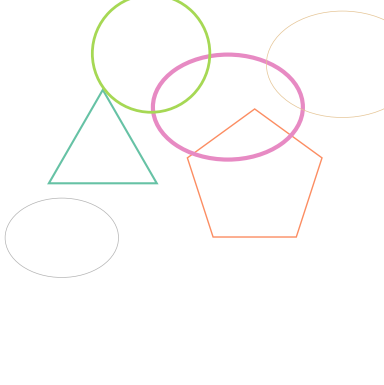[{"shape": "triangle", "thickness": 1.5, "radius": 0.81, "center": [0.267, 0.605]}, {"shape": "pentagon", "thickness": 1, "radius": 0.92, "center": [0.662, 0.533]}, {"shape": "oval", "thickness": 3, "radius": 0.97, "center": [0.592, 0.722]}, {"shape": "circle", "thickness": 2, "radius": 0.76, "center": [0.392, 0.861]}, {"shape": "oval", "thickness": 0.5, "radius": 0.99, "center": [0.889, 0.833]}, {"shape": "oval", "thickness": 0.5, "radius": 0.74, "center": [0.161, 0.382]}]